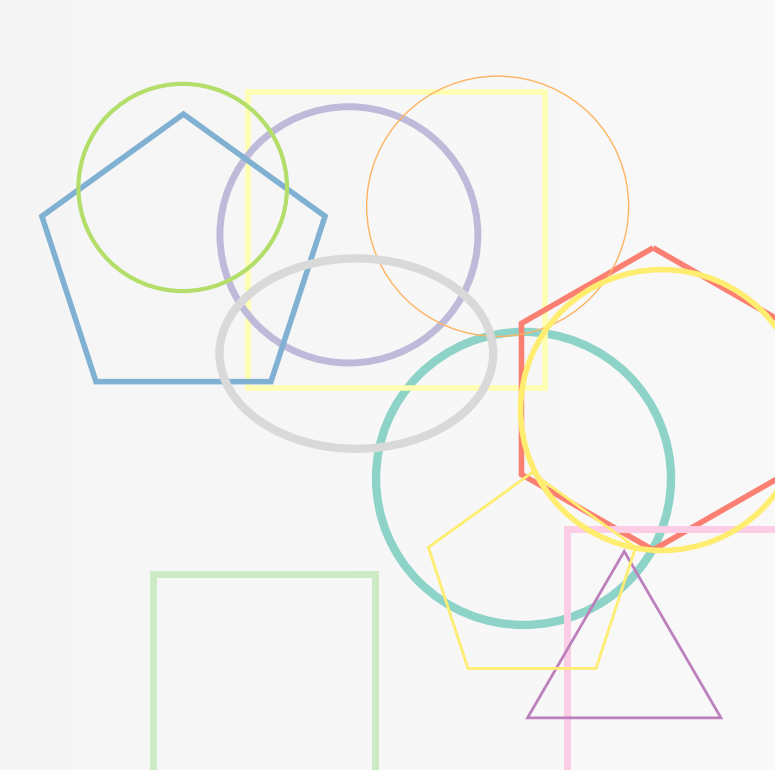[{"shape": "circle", "thickness": 3, "radius": 0.95, "center": [0.676, 0.379]}, {"shape": "square", "thickness": 2, "radius": 0.96, "center": [0.512, 0.688]}, {"shape": "circle", "thickness": 2.5, "radius": 0.83, "center": [0.45, 0.695]}, {"shape": "hexagon", "thickness": 2, "radius": 0.98, "center": [0.843, 0.482]}, {"shape": "pentagon", "thickness": 2, "radius": 0.96, "center": [0.237, 0.66]}, {"shape": "circle", "thickness": 0.5, "radius": 0.85, "center": [0.642, 0.732]}, {"shape": "circle", "thickness": 1.5, "radius": 0.67, "center": [0.236, 0.757]}, {"shape": "square", "thickness": 2.5, "radius": 0.81, "center": [0.895, 0.15]}, {"shape": "oval", "thickness": 3, "radius": 0.88, "center": [0.46, 0.541]}, {"shape": "triangle", "thickness": 1, "radius": 0.72, "center": [0.805, 0.14]}, {"shape": "square", "thickness": 2.5, "radius": 0.71, "center": [0.341, 0.111]}, {"shape": "circle", "thickness": 2, "radius": 0.91, "center": [0.854, 0.468]}, {"shape": "pentagon", "thickness": 1, "radius": 0.7, "center": [0.686, 0.246]}]